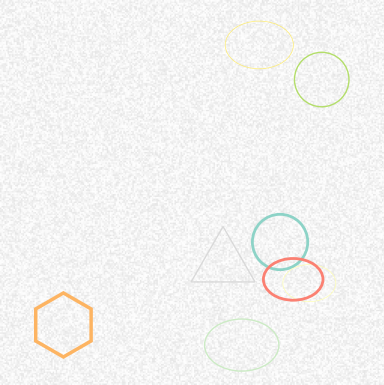[{"shape": "circle", "thickness": 2, "radius": 0.36, "center": [0.727, 0.371]}, {"shape": "oval", "thickness": 0.5, "radius": 0.34, "center": [0.803, 0.265]}, {"shape": "oval", "thickness": 2, "radius": 0.39, "center": [0.762, 0.274]}, {"shape": "hexagon", "thickness": 2.5, "radius": 0.42, "center": [0.165, 0.156]}, {"shape": "circle", "thickness": 1, "radius": 0.35, "center": [0.836, 0.793]}, {"shape": "triangle", "thickness": 1, "radius": 0.48, "center": [0.579, 0.316]}, {"shape": "oval", "thickness": 1, "radius": 0.48, "center": [0.628, 0.104]}, {"shape": "oval", "thickness": 0.5, "radius": 0.44, "center": [0.673, 0.883]}]